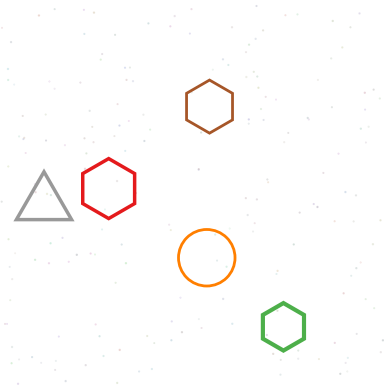[{"shape": "hexagon", "thickness": 2.5, "radius": 0.39, "center": [0.282, 0.51]}, {"shape": "hexagon", "thickness": 3, "radius": 0.31, "center": [0.736, 0.151]}, {"shape": "circle", "thickness": 2, "radius": 0.37, "center": [0.537, 0.331]}, {"shape": "hexagon", "thickness": 2, "radius": 0.34, "center": [0.544, 0.723]}, {"shape": "triangle", "thickness": 2.5, "radius": 0.41, "center": [0.114, 0.471]}]